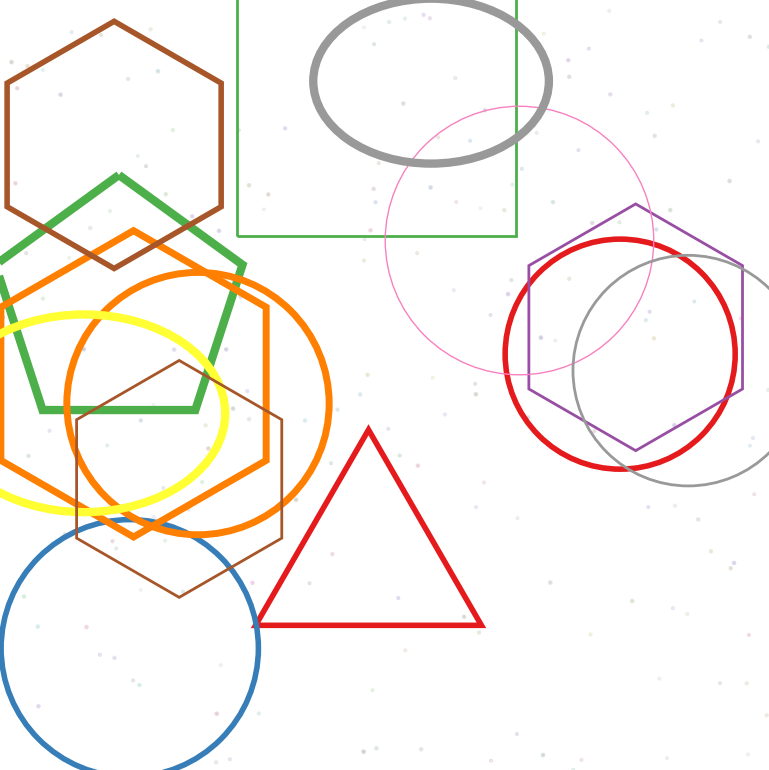[{"shape": "circle", "thickness": 2, "radius": 0.75, "center": [0.805, 0.54]}, {"shape": "triangle", "thickness": 2, "radius": 0.85, "center": [0.479, 0.273]}, {"shape": "circle", "thickness": 2, "radius": 0.84, "center": [0.169, 0.158]}, {"shape": "square", "thickness": 1, "radius": 0.91, "center": [0.489, 0.874]}, {"shape": "pentagon", "thickness": 3, "radius": 0.84, "center": [0.154, 0.604]}, {"shape": "hexagon", "thickness": 1, "radius": 0.8, "center": [0.826, 0.575]}, {"shape": "hexagon", "thickness": 2.5, "radius": 0.99, "center": [0.173, 0.502]}, {"shape": "circle", "thickness": 2.5, "radius": 0.85, "center": [0.257, 0.476]}, {"shape": "oval", "thickness": 3, "radius": 0.92, "center": [0.109, 0.463]}, {"shape": "hexagon", "thickness": 1, "radius": 0.77, "center": [0.233, 0.378]}, {"shape": "hexagon", "thickness": 2, "radius": 0.8, "center": [0.148, 0.812]}, {"shape": "circle", "thickness": 0.5, "radius": 0.87, "center": [0.675, 0.688]}, {"shape": "circle", "thickness": 1, "radius": 0.75, "center": [0.894, 0.519]}, {"shape": "oval", "thickness": 3, "radius": 0.77, "center": [0.56, 0.895]}]